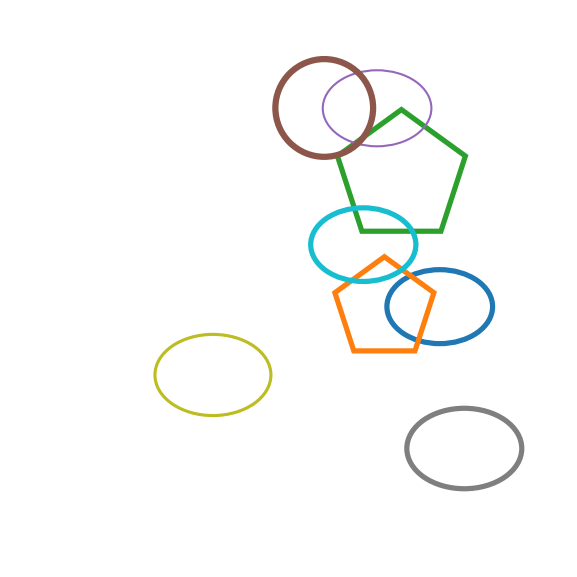[{"shape": "oval", "thickness": 2.5, "radius": 0.46, "center": [0.761, 0.468]}, {"shape": "pentagon", "thickness": 2.5, "radius": 0.45, "center": [0.666, 0.464]}, {"shape": "pentagon", "thickness": 2.5, "radius": 0.58, "center": [0.695, 0.693]}, {"shape": "oval", "thickness": 1, "radius": 0.47, "center": [0.653, 0.812]}, {"shape": "circle", "thickness": 3, "radius": 0.42, "center": [0.561, 0.812]}, {"shape": "oval", "thickness": 2.5, "radius": 0.5, "center": [0.804, 0.222]}, {"shape": "oval", "thickness": 1.5, "radius": 0.5, "center": [0.369, 0.35]}, {"shape": "oval", "thickness": 2.5, "radius": 0.46, "center": [0.629, 0.576]}]